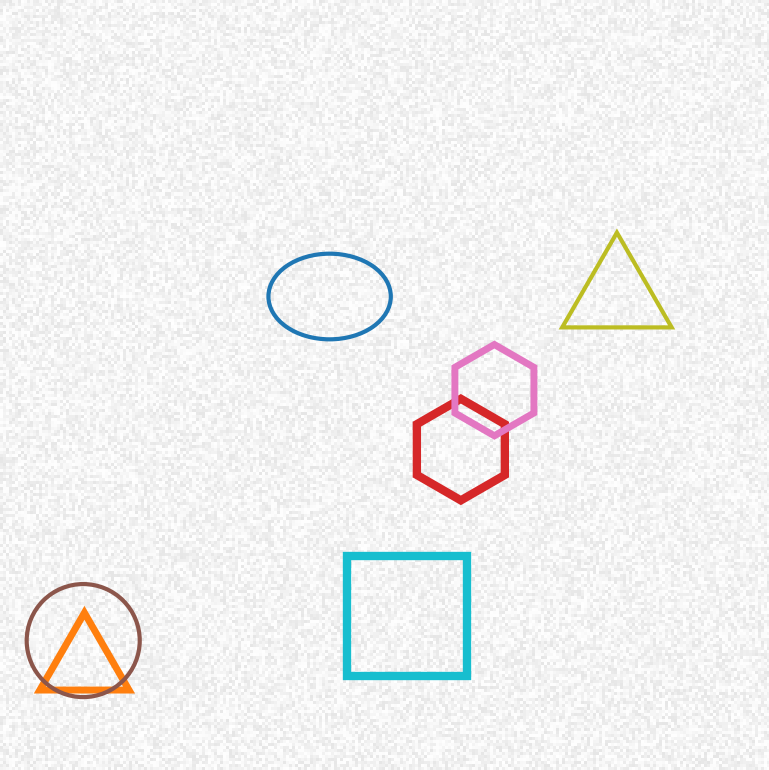[{"shape": "oval", "thickness": 1.5, "radius": 0.4, "center": [0.428, 0.615]}, {"shape": "triangle", "thickness": 2.5, "radius": 0.33, "center": [0.11, 0.137]}, {"shape": "hexagon", "thickness": 3, "radius": 0.33, "center": [0.599, 0.416]}, {"shape": "circle", "thickness": 1.5, "radius": 0.37, "center": [0.108, 0.168]}, {"shape": "hexagon", "thickness": 2.5, "radius": 0.3, "center": [0.642, 0.493]}, {"shape": "triangle", "thickness": 1.5, "radius": 0.41, "center": [0.801, 0.616]}, {"shape": "square", "thickness": 3, "radius": 0.39, "center": [0.528, 0.2]}]